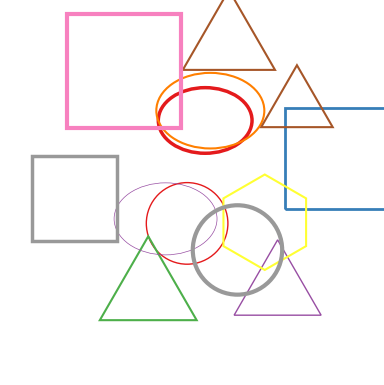[{"shape": "oval", "thickness": 2.5, "radius": 0.61, "center": [0.533, 0.687]}, {"shape": "circle", "thickness": 1, "radius": 0.53, "center": [0.486, 0.42]}, {"shape": "square", "thickness": 2, "radius": 0.65, "center": [0.871, 0.589]}, {"shape": "triangle", "thickness": 1.5, "radius": 0.73, "center": [0.385, 0.241]}, {"shape": "oval", "thickness": 0.5, "radius": 0.67, "center": [0.43, 0.432]}, {"shape": "triangle", "thickness": 1, "radius": 0.65, "center": [0.721, 0.247]}, {"shape": "oval", "thickness": 1.5, "radius": 0.7, "center": [0.546, 0.713]}, {"shape": "hexagon", "thickness": 1.5, "radius": 0.62, "center": [0.688, 0.423]}, {"shape": "triangle", "thickness": 1.5, "radius": 0.69, "center": [0.595, 0.888]}, {"shape": "triangle", "thickness": 1.5, "radius": 0.54, "center": [0.771, 0.723]}, {"shape": "square", "thickness": 3, "radius": 0.74, "center": [0.323, 0.814]}, {"shape": "circle", "thickness": 3, "radius": 0.58, "center": [0.617, 0.351]}, {"shape": "square", "thickness": 2.5, "radius": 0.55, "center": [0.193, 0.483]}]